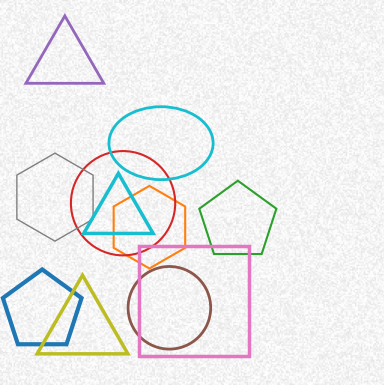[{"shape": "pentagon", "thickness": 3, "radius": 0.54, "center": [0.11, 0.193]}, {"shape": "hexagon", "thickness": 1.5, "radius": 0.54, "center": [0.388, 0.41]}, {"shape": "pentagon", "thickness": 1.5, "radius": 0.53, "center": [0.618, 0.425]}, {"shape": "circle", "thickness": 1.5, "radius": 0.68, "center": [0.32, 0.472]}, {"shape": "triangle", "thickness": 2, "radius": 0.58, "center": [0.168, 0.842]}, {"shape": "circle", "thickness": 2, "radius": 0.54, "center": [0.44, 0.201]}, {"shape": "square", "thickness": 2.5, "radius": 0.71, "center": [0.504, 0.218]}, {"shape": "hexagon", "thickness": 1, "radius": 0.57, "center": [0.143, 0.488]}, {"shape": "triangle", "thickness": 2.5, "radius": 0.68, "center": [0.214, 0.149]}, {"shape": "oval", "thickness": 2, "radius": 0.68, "center": [0.418, 0.628]}, {"shape": "triangle", "thickness": 2.5, "radius": 0.52, "center": [0.308, 0.446]}]